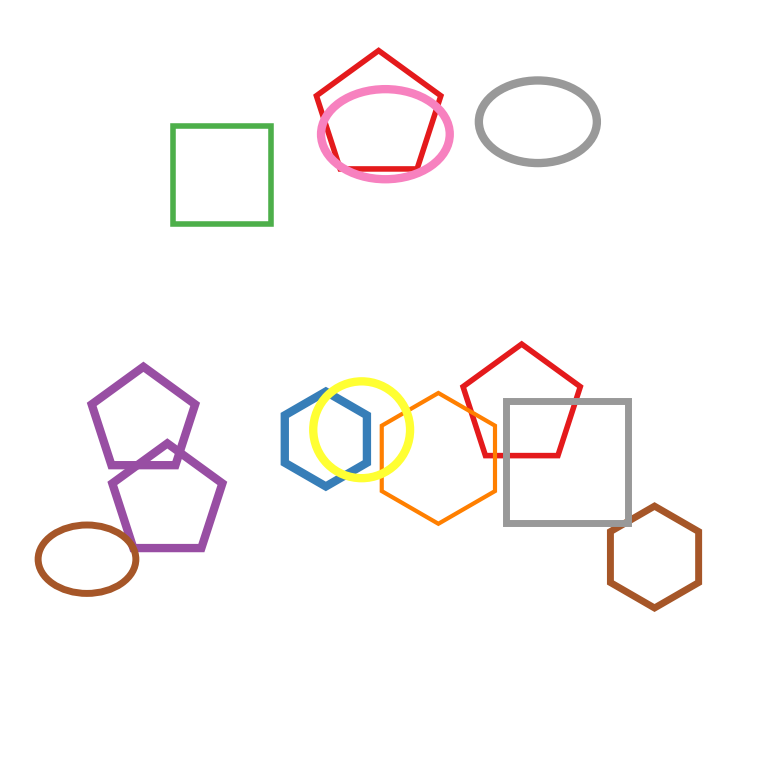[{"shape": "pentagon", "thickness": 2, "radius": 0.4, "center": [0.678, 0.473]}, {"shape": "pentagon", "thickness": 2, "radius": 0.42, "center": [0.492, 0.849]}, {"shape": "hexagon", "thickness": 3, "radius": 0.31, "center": [0.423, 0.43]}, {"shape": "square", "thickness": 2, "radius": 0.32, "center": [0.288, 0.773]}, {"shape": "pentagon", "thickness": 3, "radius": 0.35, "center": [0.186, 0.453]}, {"shape": "pentagon", "thickness": 3, "radius": 0.38, "center": [0.217, 0.349]}, {"shape": "hexagon", "thickness": 1.5, "radius": 0.42, "center": [0.569, 0.405]}, {"shape": "circle", "thickness": 3, "radius": 0.31, "center": [0.47, 0.442]}, {"shape": "hexagon", "thickness": 2.5, "radius": 0.33, "center": [0.85, 0.277]}, {"shape": "oval", "thickness": 2.5, "radius": 0.32, "center": [0.113, 0.274]}, {"shape": "oval", "thickness": 3, "radius": 0.42, "center": [0.501, 0.826]}, {"shape": "oval", "thickness": 3, "radius": 0.38, "center": [0.699, 0.842]}, {"shape": "square", "thickness": 2.5, "radius": 0.4, "center": [0.736, 0.4]}]